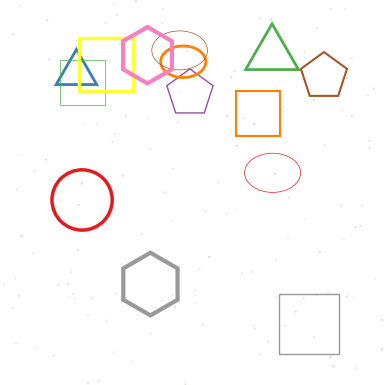[{"shape": "circle", "thickness": 2.5, "radius": 0.39, "center": [0.213, 0.481]}, {"shape": "oval", "thickness": 0.5, "radius": 0.36, "center": [0.708, 0.551]}, {"shape": "triangle", "thickness": 2, "radius": 0.3, "center": [0.198, 0.811]}, {"shape": "triangle", "thickness": 2, "radius": 0.4, "center": [0.707, 0.859]}, {"shape": "square", "thickness": 0.5, "radius": 0.29, "center": [0.215, 0.786]}, {"shape": "pentagon", "thickness": 1, "radius": 0.32, "center": [0.493, 0.758]}, {"shape": "oval", "thickness": 2, "radius": 0.29, "center": [0.476, 0.84]}, {"shape": "square", "thickness": 1.5, "radius": 0.29, "center": [0.67, 0.706]}, {"shape": "square", "thickness": 2.5, "radius": 0.35, "center": [0.275, 0.833]}, {"shape": "pentagon", "thickness": 1.5, "radius": 0.31, "center": [0.841, 0.802]}, {"shape": "oval", "thickness": 0.5, "radius": 0.36, "center": [0.467, 0.869]}, {"shape": "hexagon", "thickness": 3, "radius": 0.37, "center": [0.383, 0.857]}, {"shape": "square", "thickness": 1, "radius": 0.39, "center": [0.803, 0.157]}, {"shape": "hexagon", "thickness": 3, "radius": 0.41, "center": [0.391, 0.262]}]